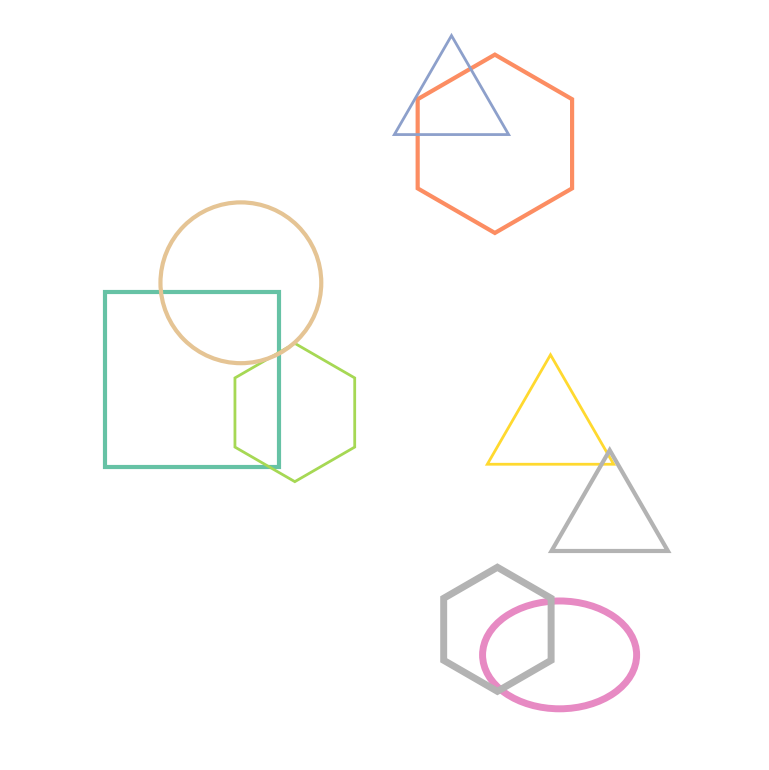[{"shape": "square", "thickness": 1.5, "radius": 0.57, "center": [0.249, 0.507]}, {"shape": "hexagon", "thickness": 1.5, "radius": 0.58, "center": [0.643, 0.813]}, {"shape": "triangle", "thickness": 1, "radius": 0.43, "center": [0.586, 0.868]}, {"shape": "oval", "thickness": 2.5, "radius": 0.5, "center": [0.727, 0.149]}, {"shape": "hexagon", "thickness": 1, "radius": 0.45, "center": [0.383, 0.464]}, {"shape": "triangle", "thickness": 1, "radius": 0.47, "center": [0.715, 0.444]}, {"shape": "circle", "thickness": 1.5, "radius": 0.52, "center": [0.313, 0.633]}, {"shape": "hexagon", "thickness": 2.5, "radius": 0.4, "center": [0.646, 0.183]}, {"shape": "triangle", "thickness": 1.5, "radius": 0.44, "center": [0.792, 0.328]}]